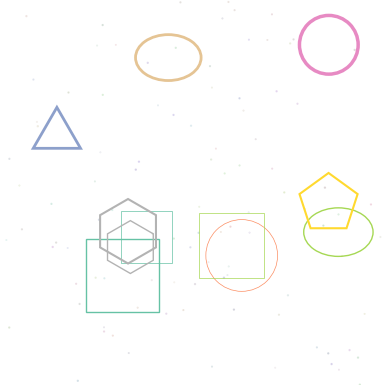[{"shape": "square", "thickness": 0.5, "radius": 0.34, "center": [0.381, 0.385]}, {"shape": "square", "thickness": 1, "radius": 0.48, "center": [0.319, 0.284]}, {"shape": "circle", "thickness": 0.5, "radius": 0.47, "center": [0.628, 0.336]}, {"shape": "triangle", "thickness": 2, "radius": 0.35, "center": [0.148, 0.65]}, {"shape": "circle", "thickness": 2.5, "radius": 0.38, "center": [0.854, 0.884]}, {"shape": "oval", "thickness": 1, "radius": 0.45, "center": [0.879, 0.397]}, {"shape": "square", "thickness": 0.5, "radius": 0.42, "center": [0.601, 0.362]}, {"shape": "pentagon", "thickness": 1.5, "radius": 0.4, "center": [0.853, 0.471]}, {"shape": "oval", "thickness": 2, "radius": 0.43, "center": [0.437, 0.85]}, {"shape": "hexagon", "thickness": 1.5, "radius": 0.42, "center": [0.333, 0.399]}, {"shape": "hexagon", "thickness": 1, "radius": 0.34, "center": [0.339, 0.358]}]